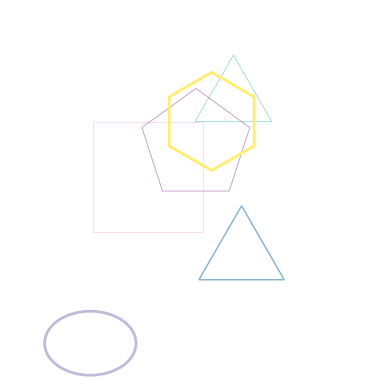[{"shape": "triangle", "thickness": 0.5, "radius": 0.58, "center": [0.606, 0.742]}, {"shape": "oval", "thickness": 2, "radius": 0.59, "center": [0.235, 0.109]}, {"shape": "triangle", "thickness": 1, "radius": 0.64, "center": [0.628, 0.337]}, {"shape": "square", "thickness": 0.5, "radius": 0.71, "center": [0.385, 0.539]}, {"shape": "pentagon", "thickness": 0.5, "radius": 0.74, "center": [0.509, 0.623]}, {"shape": "hexagon", "thickness": 2, "radius": 0.64, "center": [0.55, 0.685]}]